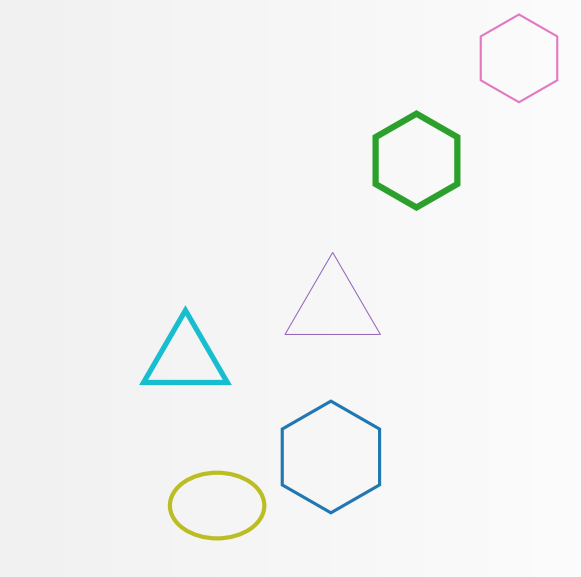[{"shape": "hexagon", "thickness": 1.5, "radius": 0.48, "center": [0.569, 0.208]}, {"shape": "hexagon", "thickness": 3, "radius": 0.41, "center": [0.717, 0.721]}, {"shape": "triangle", "thickness": 0.5, "radius": 0.47, "center": [0.572, 0.467]}, {"shape": "hexagon", "thickness": 1, "radius": 0.38, "center": [0.893, 0.898]}, {"shape": "oval", "thickness": 2, "radius": 0.41, "center": [0.374, 0.124]}, {"shape": "triangle", "thickness": 2.5, "radius": 0.42, "center": [0.319, 0.378]}]